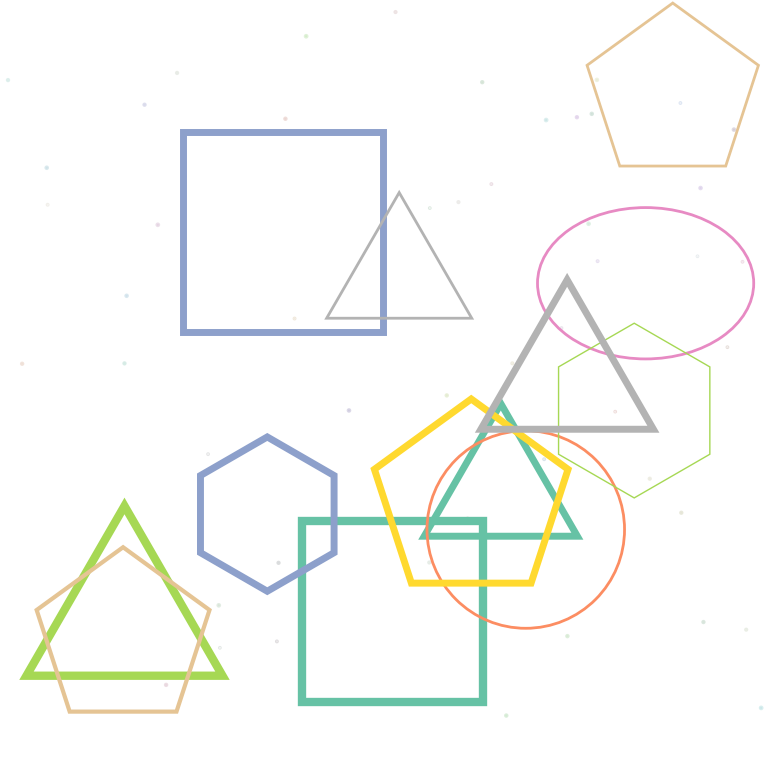[{"shape": "triangle", "thickness": 2.5, "radius": 0.57, "center": [0.65, 0.361]}, {"shape": "square", "thickness": 3, "radius": 0.59, "center": [0.51, 0.206]}, {"shape": "circle", "thickness": 1, "radius": 0.64, "center": [0.683, 0.312]}, {"shape": "hexagon", "thickness": 2.5, "radius": 0.5, "center": [0.347, 0.332]}, {"shape": "square", "thickness": 2.5, "radius": 0.65, "center": [0.368, 0.698]}, {"shape": "oval", "thickness": 1, "radius": 0.7, "center": [0.838, 0.632]}, {"shape": "triangle", "thickness": 3, "radius": 0.73, "center": [0.162, 0.196]}, {"shape": "hexagon", "thickness": 0.5, "radius": 0.57, "center": [0.824, 0.467]}, {"shape": "pentagon", "thickness": 2.5, "radius": 0.66, "center": [0.612, 0.35]}, {"shape": "pentagon", "thickness": 1, "radius": 0.59, "center": [0.874, 0.879]}, {"shape": "pentagon", "thickness": 1.5, "radius": 0.59, "center": [0.16, 0.171]}, {"shape": "triangle", "thickness": 2.5, "radius": 0.65, "center": [0.737, 0.507]}, {"shape": "triangle", "thickness": 1, "radius": 0.54, "center": [0.518, 0.641]}]